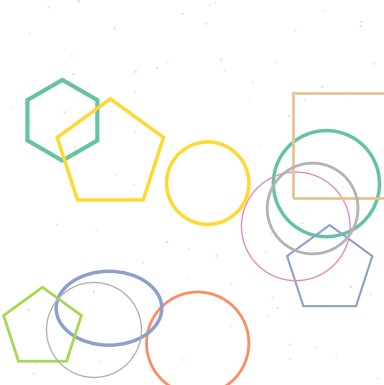[{"shape": "hexagon", "thickness": 3, "radius": 0.52, "center": [0.162, 0.688]}, {"shape": "circle", "thickness": 2.5, "radius": 0.69, "center": [0.848, 0.523]}, {"shape": "circle", "thickness": 2, "radius": 0.66, "center": [0.514, 0.109]}, {"shape": "pentagon", "thickness": 1.5, "radius": 0.58, "center": [0.856, 0.299]}, {"shape": "oval", "thickness": 2.5, "radius": 0.69, "center": [0.283, 0.199]}, {"shape": "circle", "thickness": 1, "radius": 0.71, "center": [0.768, 0.412]}, {"shape": "pentagon", "thickness": 2, "radius": 0.53, "center": [0.11, 0.148]}, {"shape": "pentagon", "thickness": 2.5, "radius": 0.73, "center": [0.287, 0.598]}, {"shape": "circle", "thickness": 2.5, "radius": 0.53, "center": [0.54, 0.524]}, {"shape": "square", "thickness": 2, "radius": 0.68, "center": [0.897, 0.622]}, {"shape": "circle", "thickness": 2, "radius": 0.59, "center": [0.812, 0.458]}, {"shape": "circle", "thickness": 1, "radius": 0.62, "center": [0.244, 0.143]}]